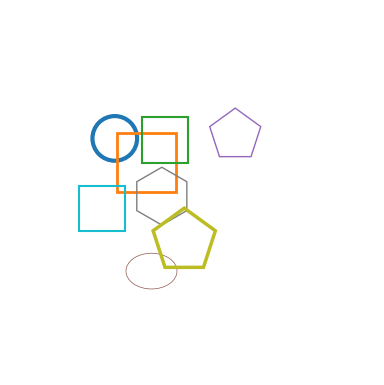[{"shape": "circle", "thickness": 3, "radius": 0.29, "center": [0.298, 0.641]}, {"shape": "square", "thickness": 2, "radius": 0.38, "center": [0.381, 0.579]}, {"shape": "square", "thickness": 1.5, "radius": 0.3, "center": [0.429, 0.637]}, {"shape": "pentagon", "thickness": 1, "radius": 0.35, "center": [0.611, 0.649]}, {"shape": "oval", "thickness": 0.5, "radius": 0.33, "center": [0.393, 0.296]}, {"shape": "hexagon", "thickness": 1, "radius": 0.38, "center": [0.42, 0.491]}, {"shape": "pentagon", "thickness": 2.5, "radius": 0.42, "center": [0.479, 0.374]}, {"shape": "square", "thickness": 1.5, "radius": 0.3, "center": [0.264, 0.459]}]